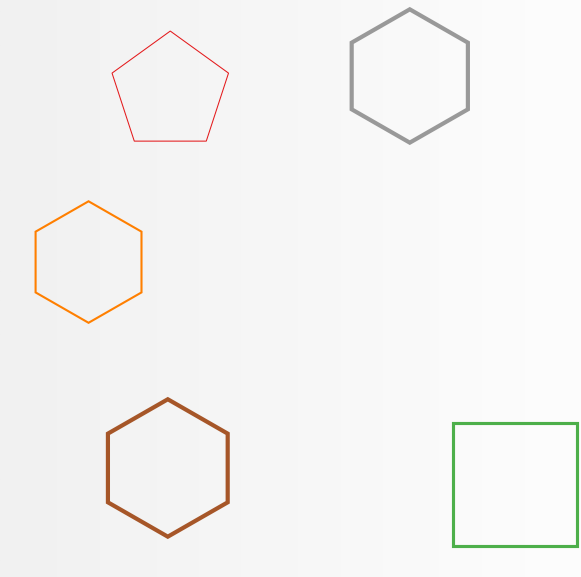[{"shape": "pentagon", "thickness": 0.5, "radius": 0.53, "center": [0.293, 0.84]}, {"shape": "square", "thickness": 1.5, "radius": 0.53, "center": [0.886, 0.16]}, {"shape": "hexagon", "thickness": 1, "radius": 0.53, "center": [0.152, 0.545]}, {"shape": "hexagon", "thickness": 2, "radius": 0.59, "center": [0.289, 0.189]}, {"shape": "hexagon", "thickness": 2, "radius": 0.58, "center": [0.705, 0.868]}]